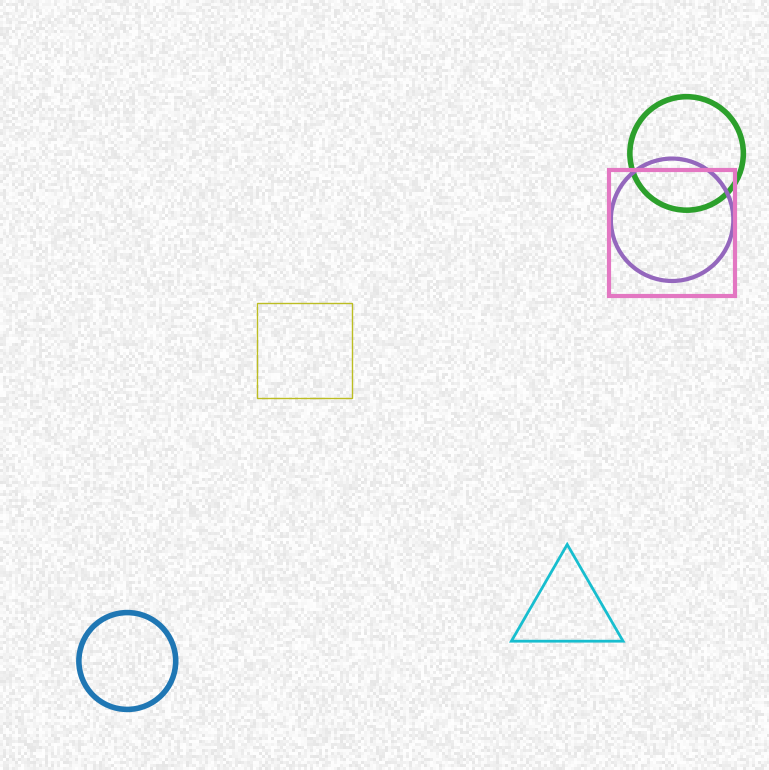[{"shape": "circle", "thickness": 2, "radius": 0.31, "center": [0.165, 0.142]}, {"shape": "circle", "thickness": 2, "radius": 0.37, "center": [0.892, 0.801]}, {"shape": "circle", "thickness": 1.5, "radius": 0.4, "center": [0.873, 0.715]}, {"shape": "square", "thickness": 1.5, "radius": 0.41, "center": [0.873, 0.698]}, {"shape": "square", "thickness": 0.5, "radius": 0.31, "center": [0.396, 0.545]}, {"shape": "triangle", "thickness": 1, "radius": 0.42, "center": [0.737, 0.209]}]